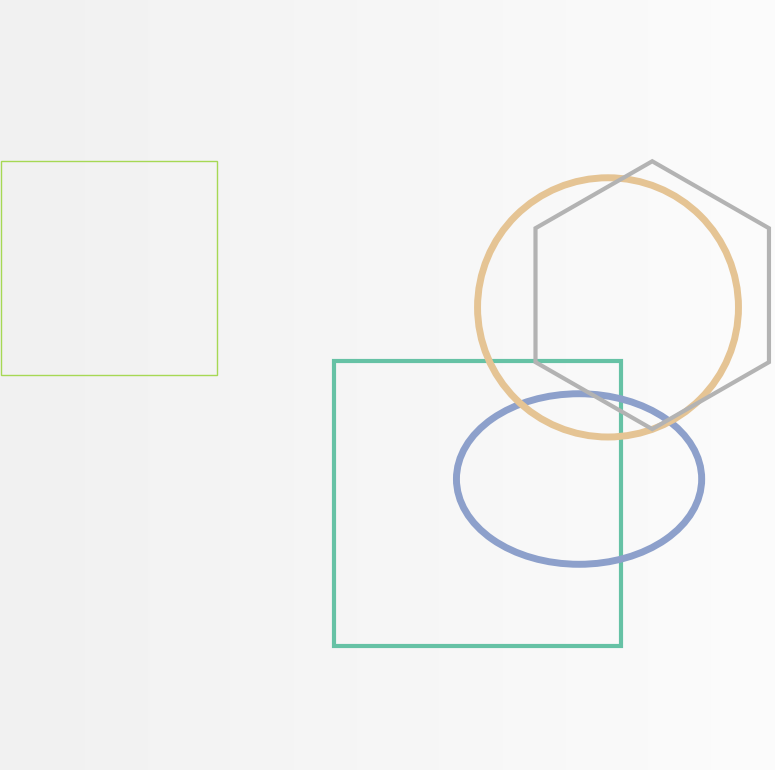[{"shape": "square", "thickness": 1.5, "radius": 0.93, "center": [0.616, 0.346]}, {"shape": "oval", "thickness": 2.5, "radius": 0.79, "center": [0.747, 0.378]}, {"shape": "square", "thickness": 0.5, "radius": 0.7, "center": [0.141, 0.652]}, {"shape": "circle", "thickness": 2.5, "radius": 0.84, "center": [0.785, 0.601]}, {"shape": "hexagon", "thickness": 1.5, "radius": 0.87, "center": [0.842, 0.617]}]